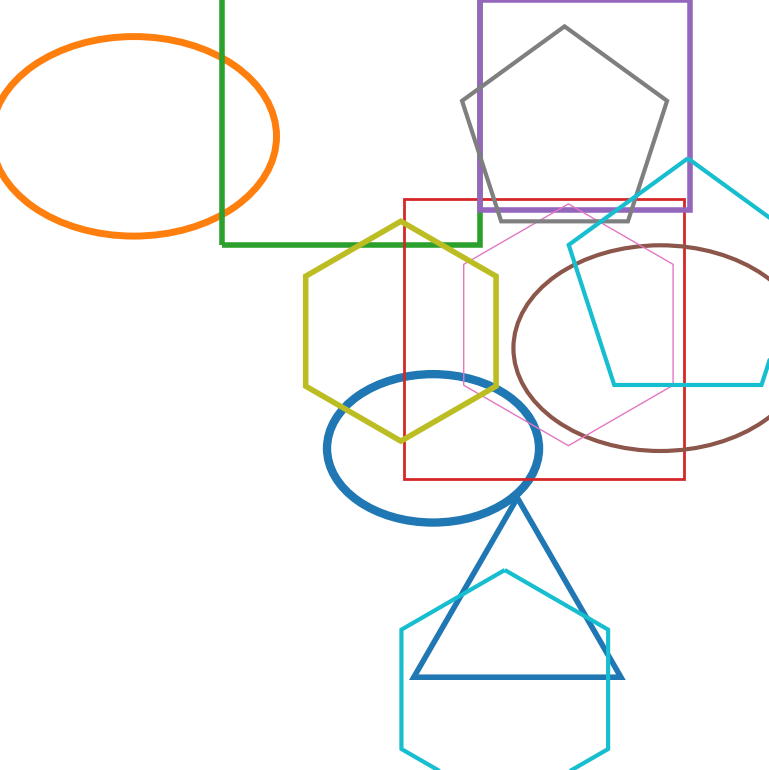[{"shape": "oval", "thickness": 3, "radius": 0.69, "center": [0.562, 0.418]}, {"shape": "triangle", "thickness": 2, "radius": 0.78, "center": [0.672, 0.198]}, {"shape": "oval", "thickness": 2.5, "radius": 0.93, "center": [0.174, 0.823]}, {"shape": "square", "thickness": 2, "radius": 0.84, "center": [0.456, 0.85]}, {"shape": "square", "thickness": 1, "radius": 0.91, "center": [0.707, 0.56]}, {"shape": "square", "thickness": 2, "radius": 0.68, "center": [0.76, 0.863]}, {"shape": "oval", "thickness": 1.5, "radius": 0.95, "center": [0.858, 0.548]}, {"shape": "hexagon", "thickness": 0.5, "radius": 0.78, "center": [0.738, 0.578]}, {"shape": "pentagon", "thickness": 1.5, "radius": 0.7, "center": [0.733, 0.826]}, {"shape": "hexagon", "thickness": 2, "radius": 0.71, "center": [0.521, 0.57]}, {"shape": "hexagon", "thickness": 1.5, "radius": 0.77, "center": [0.656, 0.105]}, {"shape": "pentagon", "thickness": 1.5, "radius": 0.81, "center": [0.893, 0.632]}]